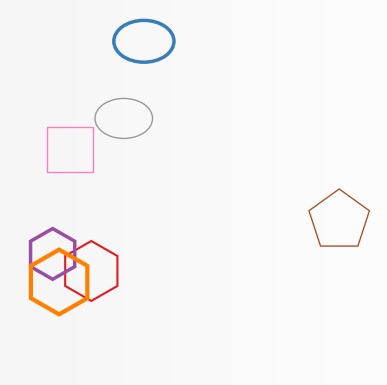[{"shape": "hexagon", "thickness": 1.5, "radius": 0.39, "center": [0.236, 0.296]}, {"shape": "oval", "thickness": 2.5, "radius": 0.39, "center": [0.371, 0.893]}, {"shape": "hexagon", "thickness": 2.5, "radius": 0.33, "center": [0.136, 0.34]}, {"shape": "hexagon", "thickness": 3, "radius": 0.42, "center": [0.153, 0.268]}, {"shape": "pentagon", "thickness": 1, "radius": 0.41, "center": [0.875, 0.427]}, {"shape": "square", "thickness": 1, "radius": 0.29, "center": [0.18, 0.611]}, {"shape": "oval", "thickness": 1, "radius": 0.37, "center": [0.319, 0.692]}]